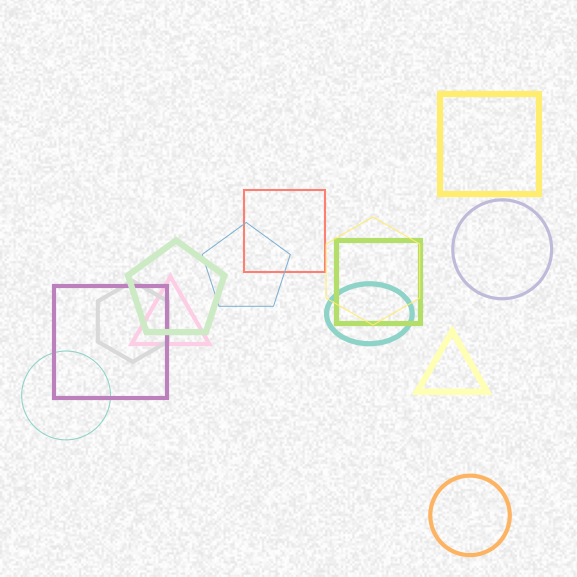[{"shape": "oval", "thickness": 2.5, "radius": 0.37, "center": [0.64, 0.456]}, {"shape": "circle", "thickness": 0.5, "radius": 0.38, "center": [0.114, 0.314]}, {"shape": "triangle", "thickness": 3, "radius": 0.35, "center": [0.783, 0.356]}, {"shape": "circle", "thickness": 1.5, "radius": 0.43, "center": [0.87, 0.567]}, {"shape": "square", "thickness": 1, "radius": 0.35, "center": [0.493, 0.599]}, {"shape": "pentagon", "thickness": 0.5, "radius": 0.4, "center": [0.426, 0.534]}, {"shape": "circle", "thickness": 2, "radius": 0.34, "center": [0.814, 0.107]}, {"shape": "square", "thickness": 2.5, "radius": 0.36, "center": [0.654, 0.511]}, {"shape": "triangle", "thickness": 2, "radius": 0.39, "center": [0.295, 0.442]}, {"shape": "hexagon", "thickness": 2, "radius": 0.35, "center": [0.23, 0.443]}, {"shape": "square", "thickness": 2, "radius": 0.49, "center": [0.192, 0.406]}, {"shape": "pentagon", "thickness": 3, "radius": 0.44, "center": [0.305, 0.495]}, {"shape": "square", "thickness": 3, "radius": 0.43, "center": [0.848, 0.75]}, {"shape": "hexagon", "thickness": 0.5, "radius": 0.47, "center": [0.646, 0.53]}]